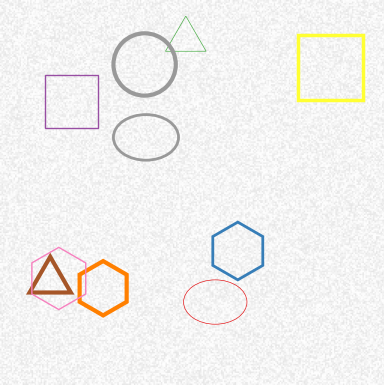[{"shape": "oval", "thickness": 0.5, "radius": 0.41, "center": [0.559, 0.215]}, {"shape": "hexagon", "thickness": 2, "radius": 0.37, "center": [0.618, 0.348]}, {"shape": "triangle", "thickness": 0.5, "radius": 0.3, "center": [0.483, 0.897]}, {"shape": "square", "thickness": 1, "radius": 0.34, "center": [0.186, 0.736]}, {"shape": "hexagon", "thickness": 3, "radius": 0.35, "center": [0.268, 0.251]}, {"shape": "square", "thickness": 2.5, "radius": 0.42, "center": [0.859, 0.824]}, {"shape": "triangle", "thickness": 3, "radius": 0.31, "center": [0.13, 0.271]}, {"shape": "hexagon", "thickness": 1, "radius": 0.4, "center": [0.153, 0.277]}, {"shape": "oval", "thickness": 2, "radius": 0.42, "center": [0.379, 0.643]}, {"shape": "circle", "thickness": 3, "radius": 0.4, "center": [0.376, 0.833]}]